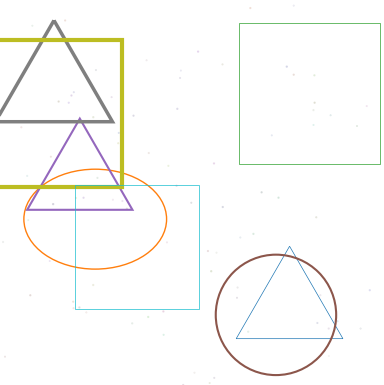[{"shape": "triangle", "thickness": 0.5, "radius": 0.8, "center": [0.752, 0.2]}, {"shape": "oval", "thickness": 1, "radius": 0.93, "center": [0.247, 0.431]}, {"shape": "square", "thickness": 0.5, "radius": 0.92, "center": [0.805, 0.758]}, {"shape": "triangle", "thickness": 1.5, "radius": 0.79, "center": [0.207, 0.534]}, {"shape": "circle", "thickness": 1.5, "radius": 0.78, "center": [0.717, 0.182]}, {"shape": "triangle", "thickness": 2.5, "radius": 0.88, "center": [0.14, 0.772]}, {"shape": "square", "thickness": 3, "radius": 0.95, "center": [0.126, 0.705]}, {"shape": "square", "thickness": 0.5, "radius": 0.81, "center": [0.356, 0.359]}]